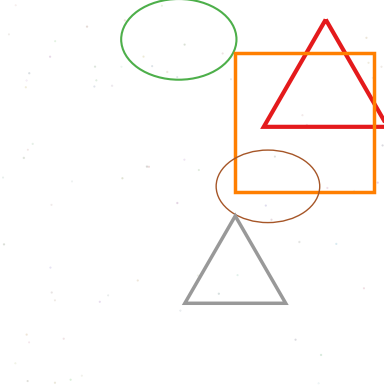[{"shape": "triangle", "thickness": 3, "radius": 0.93, "center": [0.846, 0.764]}, {"shape": "oval", "thickness": 1.5, "radius": 0.75, "center": [0.464, 0.898]}, {"shape": "square", "thickness": 2.5, "radius": 0.9, "center": [0.791, 0.682]}, {"shape": "oval", "thickness": 1, "radius": 0.67, "center": [0.696, 0.516]}, {"shape": "triangle", "thickness": 2.5, "radius": 0.76, "center": [0.611, 0.288]}]